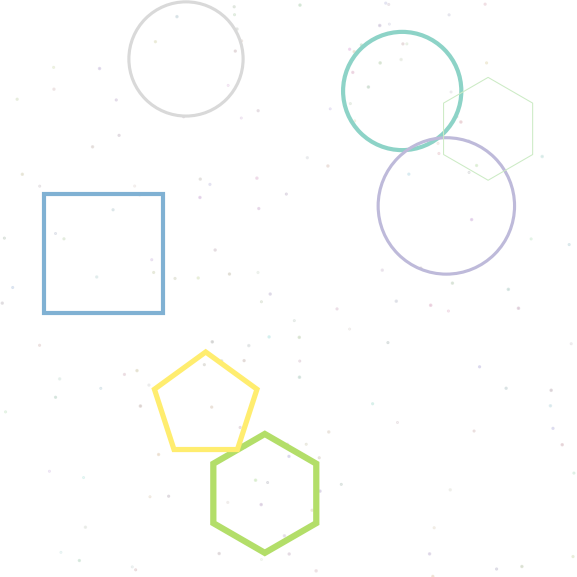[{"shape": "circle", "thickness": 2, "radius": 0.51, "center": [0.696, 0.842]}, {"shape": "circle", "thickness": 1.5, "radius": 0.59, "center": [0.773, 0.643]}, {"shape": "square", "thickness": 2, "radius": 0.51, "center": [0.18, 0.56]}, {"shape": "hexagon", "thickness": 3, "radius": 0.51, "center": [0.459, 0.145]}, {"shape": "circle", "thickness": 1.5, "radius": 0.49, "center": [0.322, 0.897]}, {"shape": "hexagon", "thickness": 0.5, "radius": 0.45, "center": [0.845, 0.776]}, {"shape": "pentagon", "thickness": 2.5, "radius": 0.47, "center": [0.356, 0.296]}]